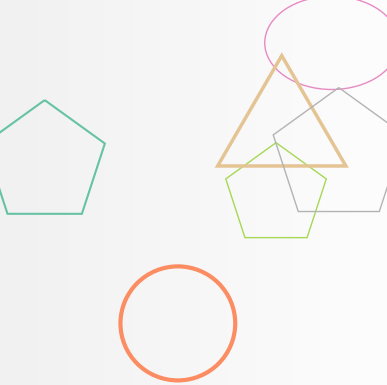[{"shape": "pentagon", "thickness": 1.5, "radius": 0.82, "center": [0.115, 0.577]}, {"shape": "circle", "thickness": 3, "radius": 0.74, "center": [0.459, 0.16]}, {"shape": "oval", "thickness": 1, "radius": 0.86, "center": [0.856, 0.889]}, {"shape": "pentagon", "thickness": 1, "radius": 0.68, "center": [0.712, 0.493]}, {"shape": "triangle", "thickness": 2.5, "radius": 0.96, "center": [0.727, 0.664]}, {"shape": "pentagon", "thickness": 1, "radius": 0.89, "center": [0.874, 0.595]}]